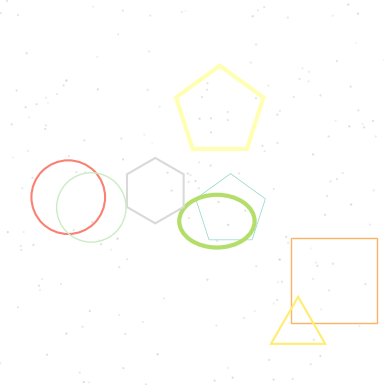[{"shape": "pentagon", "thickness": 0.5, "radius": 0.48, "center": [0.599, 0.454]}, {"shape": "pentagon", "thickness": 3, "radius": 0.6, "center": [0.571, 0.71]}, {"shape": "circle", "thickness": 1.5, "radius": 0.48, "center": [0.177, 0.488]}, {"shape": "square", "thickness": 1, "radius": 0.56, "center": [0.868, 0.272]}, {"shape": "oval", "thickness": 3, "radius": 0.49, "center": [0.563, 0.426]}, {"shape": "hexagon", "thickness": 1.5, "radius": 0.42, "center": [0.403, 0.505]}, {"shape": "circle", "thickness": 1, "radius": 0.45, "center": [0.237, 0.461]}, {"shape": "triangle", "thickness": 1.5, "radius": 0.41, "center": [0.774, 0.148]}]